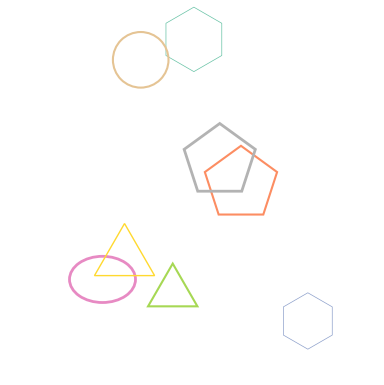[{"shape": "hexagon", "thickness": 0.5, "radius": 0.42, "center": [0.504, 0.898]}, {"shape": "pentagon", "thickness": 1.5, "radius": 0.49, "center": [0.626, 0.523]}, {"shape": "hexagon", "thickness": 0.5, "radius": 0.37, "center": [0.8, 0.166]}, {"shape": "oval", "thickness": 2, "radius": 0.43, "center": [0.266, 0.274]}, {"shape": "triangle", "thickness": 1.5, "radius": 0.37, "center": [0.449, 0.241]}, {"shape": "triangle", "thickness": 1, "radius": 0.45, "center": [0.323, 0.329]}, {"shape": "circle", "thickness": 1.5, "radius": 0.36, "center": [0.365, 0.845]}, {"shape": "pentagon", "thickness": 2, "radius": 0.49, "center": [0.571, 0.582]}]